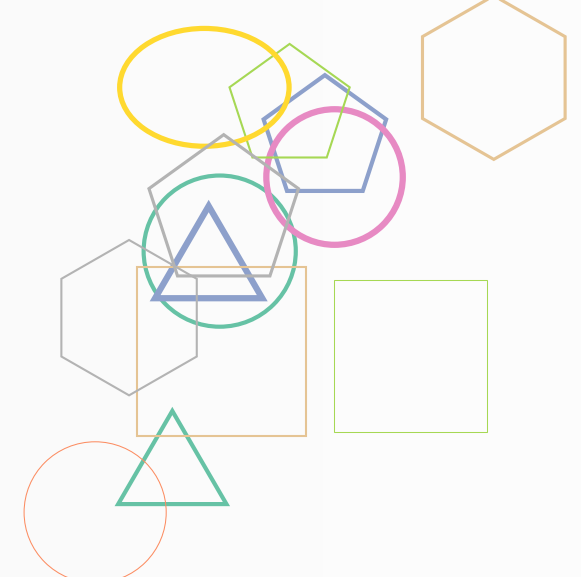[{"shape": "triangle", "thickness": 2, "radius": 0.54, "center": [0.296, 0.18]}, {"shape": "circle", "thickness": 2, "radius": 0.65, "center": [0.378, 0.564]}, {"shape": "circle", "thickness": 0.5, "radius": 0.61, "center": [0.164, 0.112]}, {"shape": "pentagon", "thickness": 2, "radius": 0.55, "center": [0.559, 0.758]}, {"shape": "triangle", "thickness": 3, "radius": 0.53, "center": [0.359, 0.536]}, {"shape": "circle", "thickness": 3, "radius": 0.59, "center": [0.576, 0.693]}, {"shape": "pentagon", "thickness": 1, "radius": 0.54, "center": [0.498, 0.814]}, {"shape": "square", "thickness": 0.5, "radius": 0.66, "center": [0.707, 0.382]}, {"shape": "oval", "thickness": 2.5, "radius": 0.73, "center": [0.352, 0.848]}, {"shape": "square", "thickness": 1, "radius": 0.73, "center": [0.382, 0.391]}, {"shape": "hexagon", "thickness": 1.5, "radius": 0.71, "center": [0.85, 0.865]}, {"shape": "pentagon", "thickness": 1.5, "radius": 0.68, "center": [0.385, 0.631]}, {"shape": "hexagon", "thickness": 1, "radius": 0.67, "center": [0.222, 0.449]}]